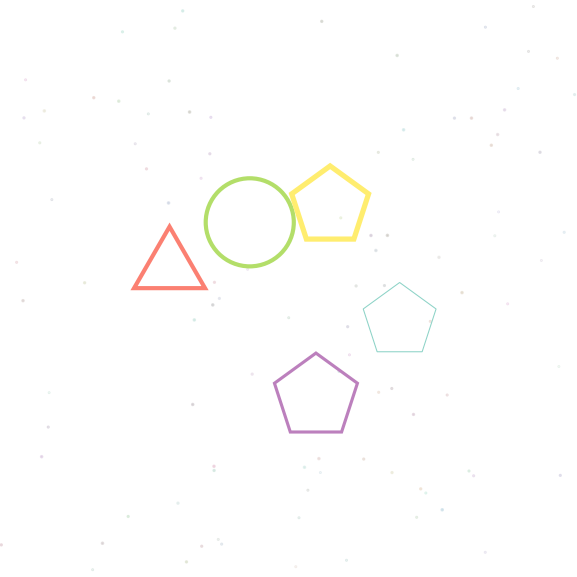[{"shape": "pentagon", "thickness": 0.5, "radius": 0.33, "center": [0.692, 0.444]}, {"shape": "triangle", "thickness": 2, "radius": 0.35, "center": [0.294, 0.536]}, {"shape": "circle", "thickness": 2, "radius": 0.38, "center": [0.432, 0.614]}, {"shape": "pentagon", "thickness": 1.5, "radius": 0.38, "center": [0.547, 0.312]}, {"shape": "pentagon", "thickness": 2.5, "radius": 0.35, "center": [0.572, 0.642]}]